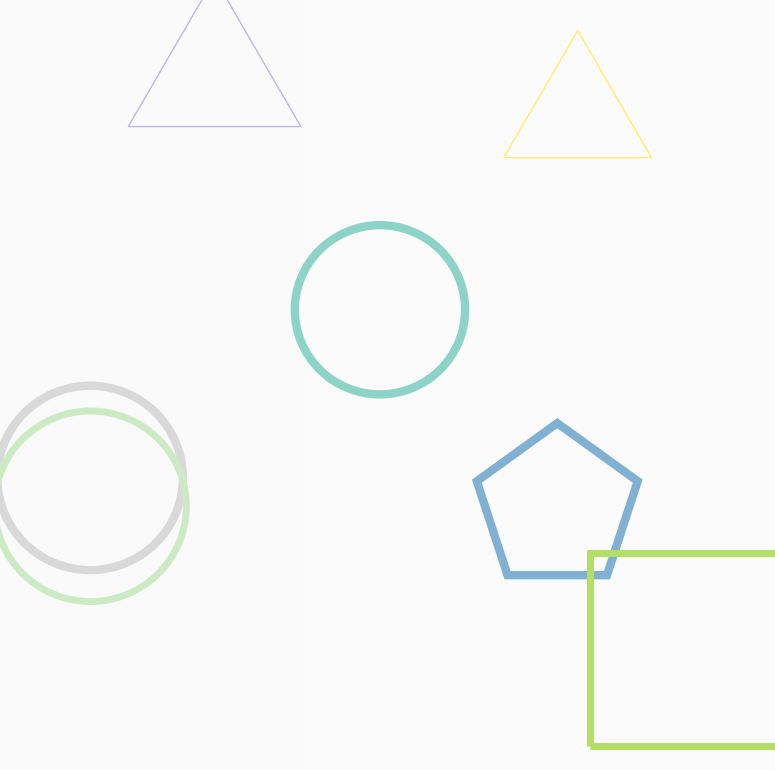[{"shape": "circle", "thickness": 3, "radius": 0.55, "center": [0.49, 0.598]}, {"shape": "triangle", "thickness": 0.5, "radius": 0.64, "center": [0.277, 0.9]}, {"shape": "pentagon", "thickness": 3, "radius": 0.55, "center": [0.719, 0.341]}, {"shape": "square", "thickness": 2.5, "radius": 0.63, "center": [0.887, 0.157]}, {"shape": "circle", "thickness": 3, "radius": 0.6, "center": [0.116, 0.379]}, {"shape": "circle", "thickness": 2.5, "radius": 0.62, "center": [0.117, 0.343]}, {"shape": "triangle", "thickness": 0.5, "radius": 0.55, "center": [0.745, 0.85]}]